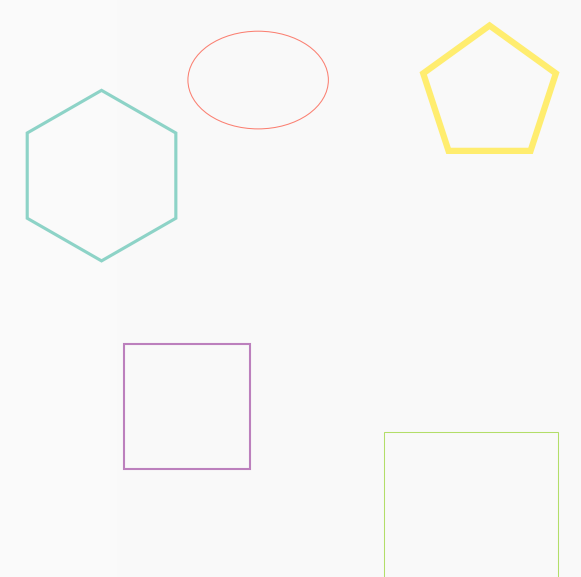[{"shape": "hexagon", "thickness": 1.5, "radius": 0.74, "center": [0.175, 0.695]}, {"shape": "oval", "thickness": 0.5, "radius": 0.6, "center": [0.444, 0.861]}, {"shape": "square", "thickness": 0.5, "radius": 0.75, "center": [0.81, 0.101]}, {"shape": "square", "thickness": 1, "radius": 0.54, "center": [0.321, 0.295]}, {"shape": "pentagon", "thickness": 3, "radius": 0.6, "center": [0.842, 0.835]}]